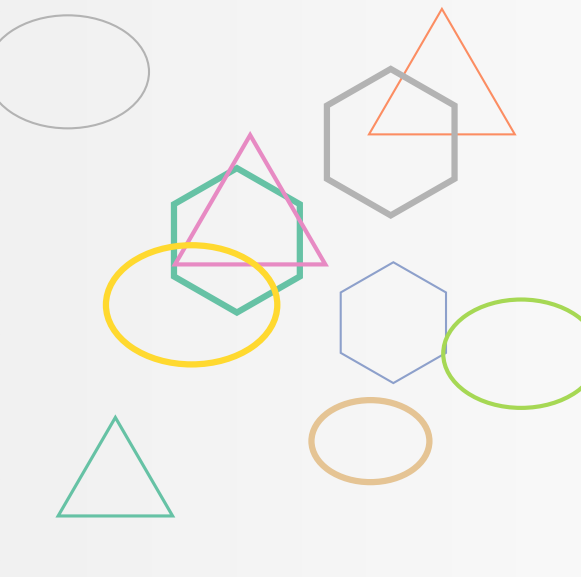[{"shape": "hexagon", "thickness": 3, "radius": 0.63, "center": [0.408, 0.583]}, {"shape": "triangle", "thickness": 1.5, "radius": 0.57, "center": [0.198, 0.163]}, {"shape": "triangle", "thickness": 1, "radius": 0.72, "center": [0.76, 0.839]}, {"shape": "hexagon", "thickness": 1, "radius": 0.52, "center": [0.677, 0.44]}, {"shape": "triangle", "thickness": 2, "radius": 0.75, "center": [0.43, 0.616]}, {"shape": "oval", "thickness": 2, "radius": 0.67, "center": [0.897, 0.387]}, {"shape": "oval", "thickness": 3, "radius": 0.74, "center": [0.33, 0.471]}, {"shape": "oval", "thickness": 3, "radius": 0.51, "center": [0.637, 0.235]}, {"shape": "oval", "thickness": 1, "radius": 0.7, "center": [0.117, 0.875]}, {"shape": "hexagon", "thickness": 3, "radius": 0.63, "center": [0.672, 0.753]}]